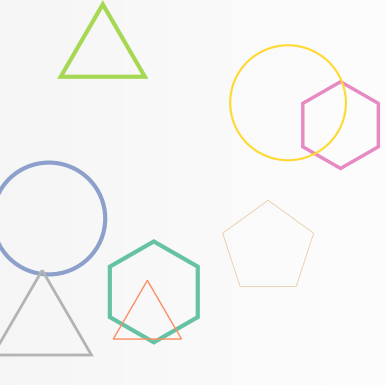[{"shape": "hexagon", "thickness": 3, "radius": 0.65, "center": [0.397, 0.242]}, {"shape": "triangle", "thickness": 1, "radius": 0.51, "center": [0.38, 0.17]}, {"shape": "circle", "thickness": 3, "radius": 0.73, "center": [0.126, 0.432]}, {"shape": "hexagon", "thickness": 2.5, "radius": 0.56, "center": [0.879, 0.675]}, {"shape": "triangle", "thickness": 3, "radius": 0.63, "center": [0.265, 0.863]}, {"shape": "circle", "thickness": 1.5, "radius": 0.75, "center": [0.743, 0.733]}, {"shape": "pentagon", "thickness": 0.5, "radius": 0.62, "center": [0.692, 0.356]}, {"shape": "triangle", "thickness": 2, "radius": 0.73, "center": [0.109, 0.151]}]